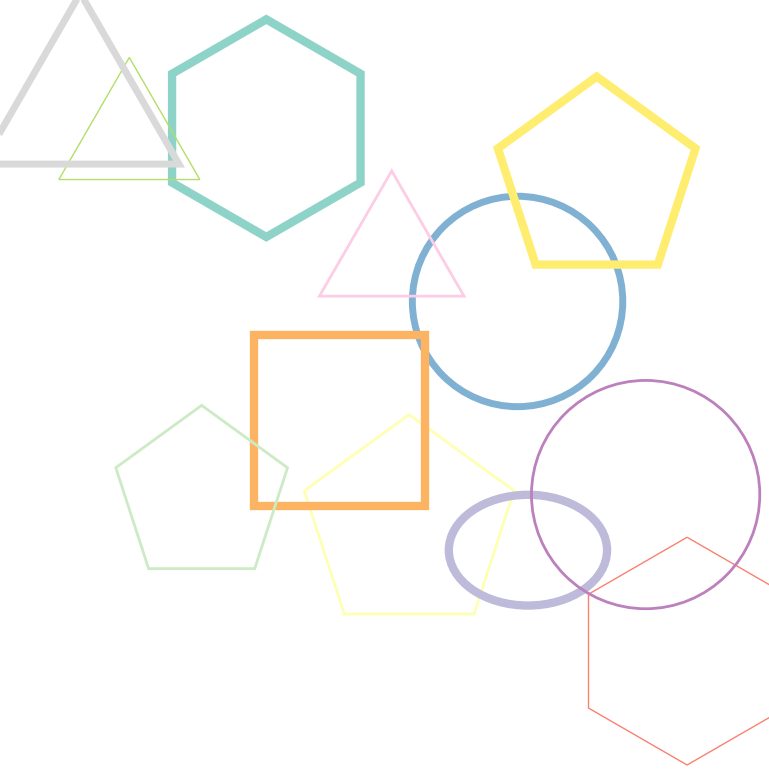[{"shape": "hexagon", "thickness": 3, "radius": 0.71, "center": [0.346, 0.834]}, {"shape": "pentagon", "thickness": 1, "radius": 0.72, "center": [0.531, 0.318]}, {"shape": "oval", "thickness": 3, "radius": 0.51, "center": [0.686, 0.285]}, {"shape": "hexagon", "thickness": 0.5, "radius": 0.74, "center": [0.892, 0.154]}, {"shape": "circle", "thickness": 2.5, "radius": 0.68, "center": [0.672, 0.608]}, {"shape": "square", "thickness": 3, "radius": 0.56, "center": [0.441, 0.454]}, {"shape": "triangle", "thickness": 0.5, "radius": 0.53, "center": [0.168, 0.82]}, {"shape": "triangle", "thickness": 1, "radius": 0.54, "center": [0.509, 0.67]}, {"shape": "triangle", "thickness": 2.5, "radius": 0.74, "center": [0.104, 0.861]}, {"shape": "circle", "thickness": 1, "radius": 0.74, "center": [0.838, 0.358]}, {"shape": "pentagon", "thickness": 1, "radius": 0.59, "center": [0.262, 0.356]}, {"shape": "pentagon", "thickness": 3, "radius": 0.67, "center": [0.775, 0.766]}]